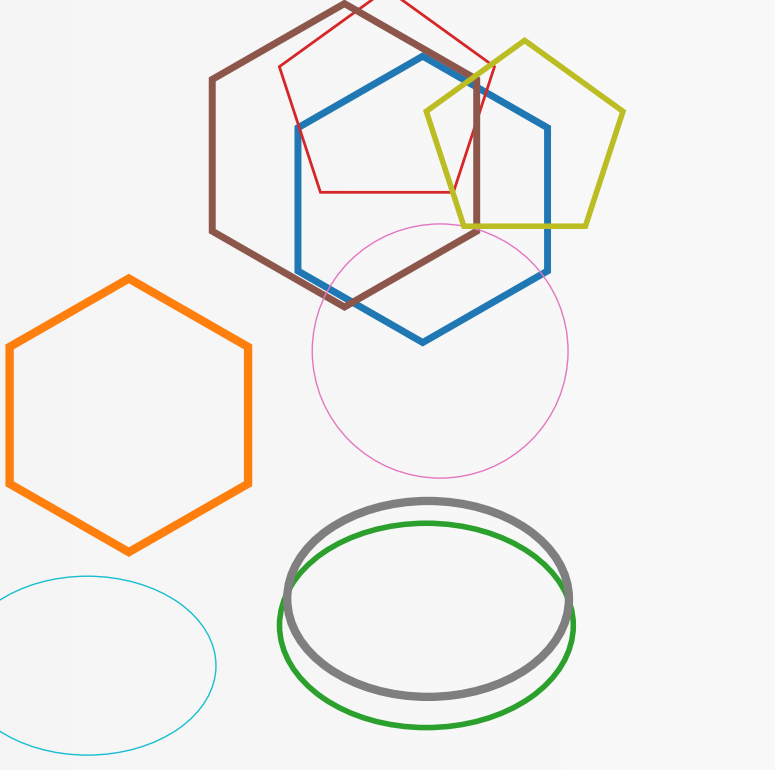[{"shape": "hexagon", "thickness": 2.5, "radius": 0.93, "center": [0.545, 0.741]}, {"shape": "hexagon", "thickness": 3, "radius": 0.89, "center": [0.166, 0.461]}, {"shape": "oval", "thickness": 2, "radius": 0.95, "center": [0.55, 0.188]}, {"shape": "pentagon", "thickness": 1, "radius": 0.73, "center": [0.499, 0.868]}, {"shape": "hexagon", "thickness": 2.5, "radius": 0.99, "center": [0.444, 0.798]}, {"shape": "circle", "thickness": 0.5, "radius": 0.83, "center": [0.568, 0.544]}, {"shape": "oval", "thickness": 3, "radius": 0.91, "center": [0.552, 0.222]}, {"shape": "pentagon", "thickness": 2, "radius": 0.67, "center": [0.677, 0.814]}, {"shape": "oval", "thickness": 0.5, "radius": 0.83, "center": [0.113, 0.136]}]